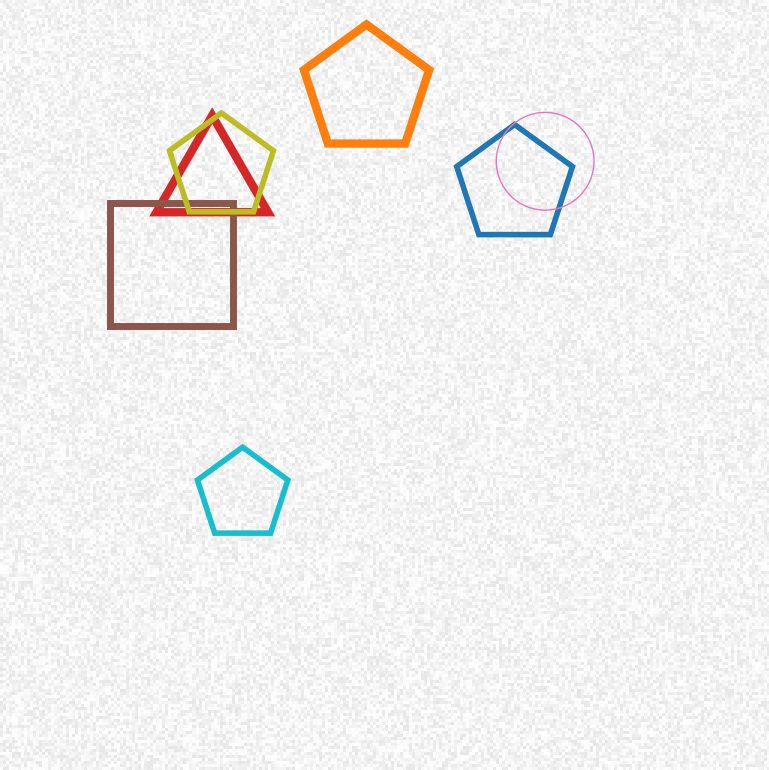[{"shape": "pentagon", "thickness": 2, "radius": 0.4, "center": [0.668, 0.759]}, {"shape": "pentagon", "thickness": 3, "radius": 0.43, "center": [0.476, 0.883]}, {"shape": "triangle", "thickness": 3, "radius": 0.42, "center": [0.276, 0.766]}, {"shape": "square", "thickness": 2.5, "radius": 0.4, "center": [0.223, 0.656]}, {"shape": "circle", "thickness": 0.5, "radius": 0.32, "center": [0.708, 0.791]}, {"shape": "pentagon", "thickness": 2, "radius": 0.35, "center": [0.288, 0.782]}, {"shape": "pentagon", "thickness": 2, "radius": 0.31, "center": [0.315, 0.358]}]